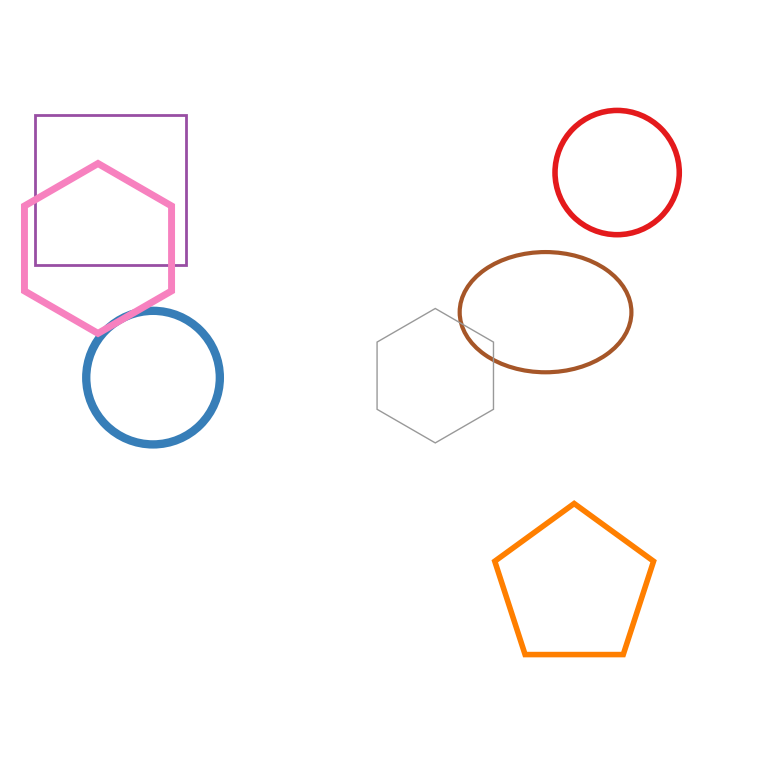[{"shape": "circle", "thickness": 2, "radius": 0.4, "center": [0.801, 0.776]}, {"shape": "circle", "thickness": 3, "radius": 0.43, "center": [0.199, 0.51]}, {"shape": "square", "thickness": 1, "radius": 0.49, "center": [0.144, 0.753]}, {"shape": "pentagon", "thickness": 2, "radius": 0.54, "center": [0.746, 0.238]}, {"shape": "oval", "thickness": 1.5, "radius": 0.56, "center": [0.708, 0.595]}, {"shape": "hexagon", "thickness": 2.5, "radius": 0.55, "center": [0.127, 0.677]}, {"shape": "hexagon", "thickness": 0.5, "radius": 0.44, "center": [0.565, 0.512]}]